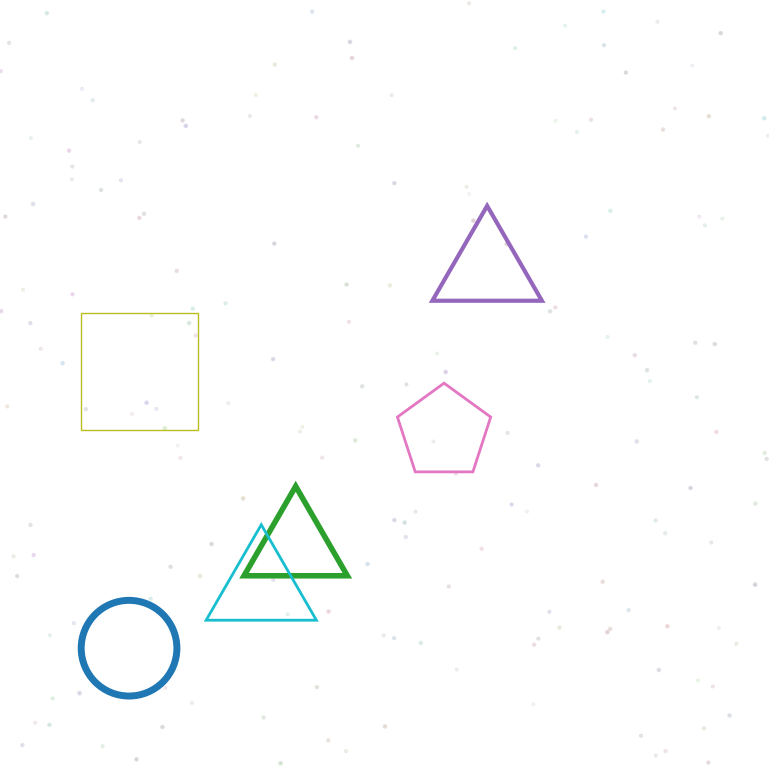[{"shape": "circle", "thickness": 2.5, "radius": 0.31, "center": [0.168, 0.158]}, {"shape": "triangle", "thickness": 2, "radius": 0.39, "center": [0.384, 0.291]}, {"shape": "triangle", "thickness": 1.5, "radius": 0.41, "center": [0.633, 0.65]}, {"shape": "pentagon", "thickness": 1, "radius": 0.32, "center": [0.577, 0.439]}, {"shape": "square", "thickness": 0.5, "radius": 0.38, "center": [0.181, 0.518]}, {"shape": "triangle", "thickness": 1, "radius": 0.41, "center": [0.339, 0.236]}]